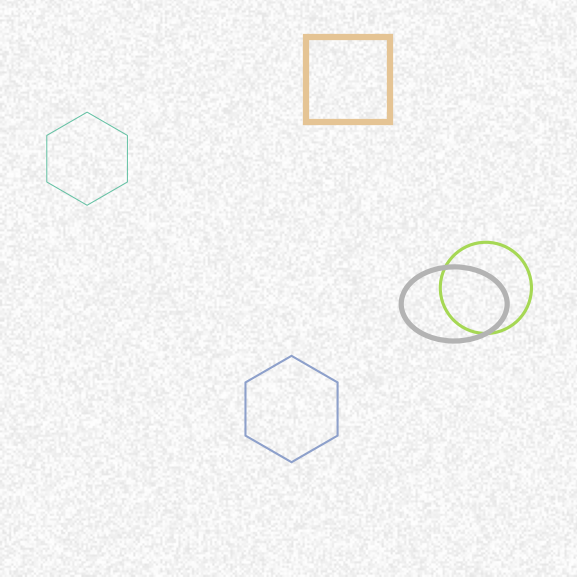[{"shape": "hexagon", "thickness": 0.5, "radius": 0.4, "center": [0.151, 0.724]}, {"shape": "hexagon", "thickness": 1, "radius": 0.46, "center": [0.505, 0.291]}, {"shape": "circle", "thickness": 1.5, "radius": 0.39, "center": [0.841, 0.501]}, {"shape": "square", "thickness": 3, "radius": 0.37, "center": [0.603, 0.861]}, {"shape": "oval", "thickness": 2.5, "radius": 0.46, "center": [0.786, 0.473]}]